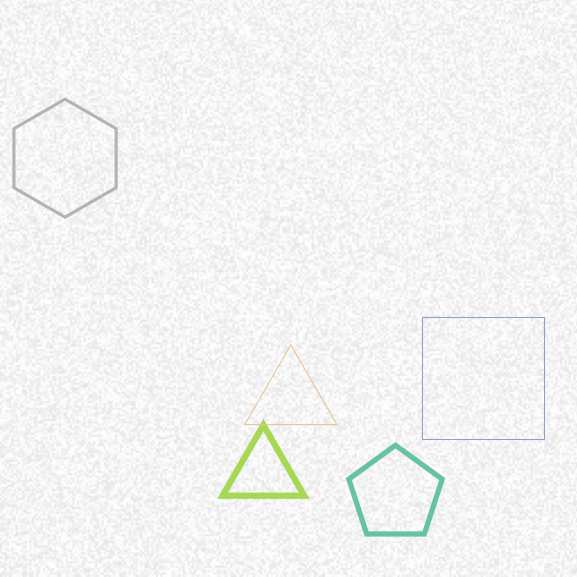[{"shape": "pentagon", "thickness": 2.5, "radius": 0.42, "center": [0.685, 0.143]}, {"shape": "square", "thickness": 0.5, "radius": 0.53, "center": [0.836, 0.345]}, {"shape": "triangle", "thickness": 3, "radius": 0.41, "center": [0.456, 0.182]}, {"shape": "triangle", "thickness": 0.5, "radius": 0.46, "center": [0.504, 0.31]}, {"shape": "hexagon", "thickness": 1.5, "radius": 0.51, "center": [0.113, 0.725]}]